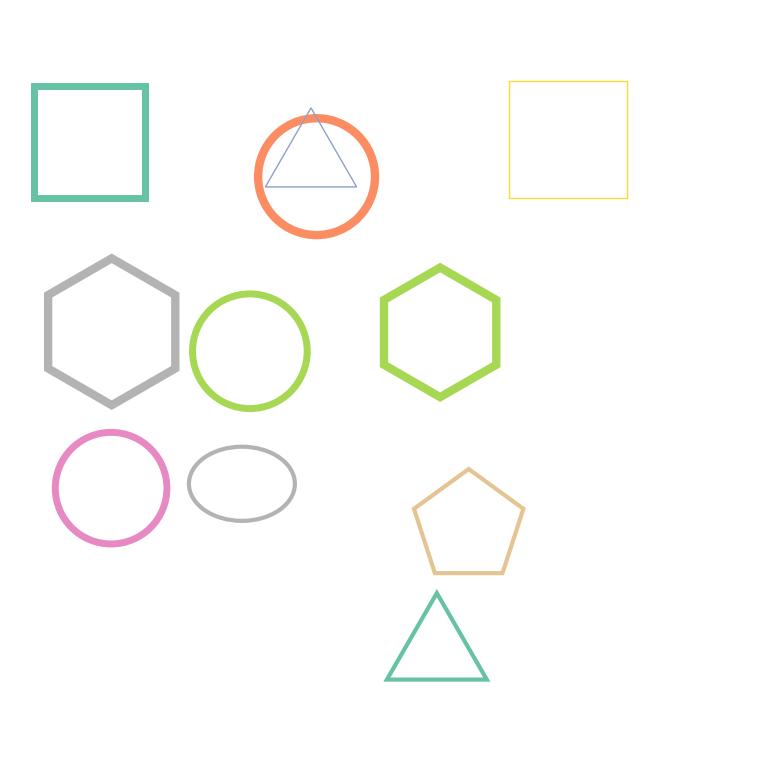[{"shape": "square", "thickness": 2.5, "radius": 0.36, "center": [0.116, 0.816]}, {"shape": "triangle", "thickness": 1.5, "radius": 0.37, "center": [0.567, 0.155]}, {"shape": "circle", "thickness": 3, "radius": 0.38, "center": [0.411, 0.771]}, {"shape": "triangle", "thickness": 0.5, "radius": 0.34, "center": [0.404, 0.791]}, {"shape": "circle", "thickness": 2.5, "radius": 0.36, "center": [0.144, 0.366]}, {"shape": "hexagon", "thickness": 3, "radius": 0.42, "center": [0.572, 0.568]}, {"shape": "circle", "thickness": 2.5, "radius": 0.37, "center": [0.325, 0.544]}, {"shape": "square", "thickness": 0.5, "radius": 0.38, "center": [0.738, 0.819]}, {"shape": "pentagon", "thickness": 1.5, "radius": 0.37, "center": [0.609, 0.316]}, {"shape": "hexagon", "thickness": 3, "radius": 0.48, "center": [0.145, 0.569]}, {"shape": "oval", "thickness": 1.5, "radius": 0.34, "center": [0.314, 0.372]}]